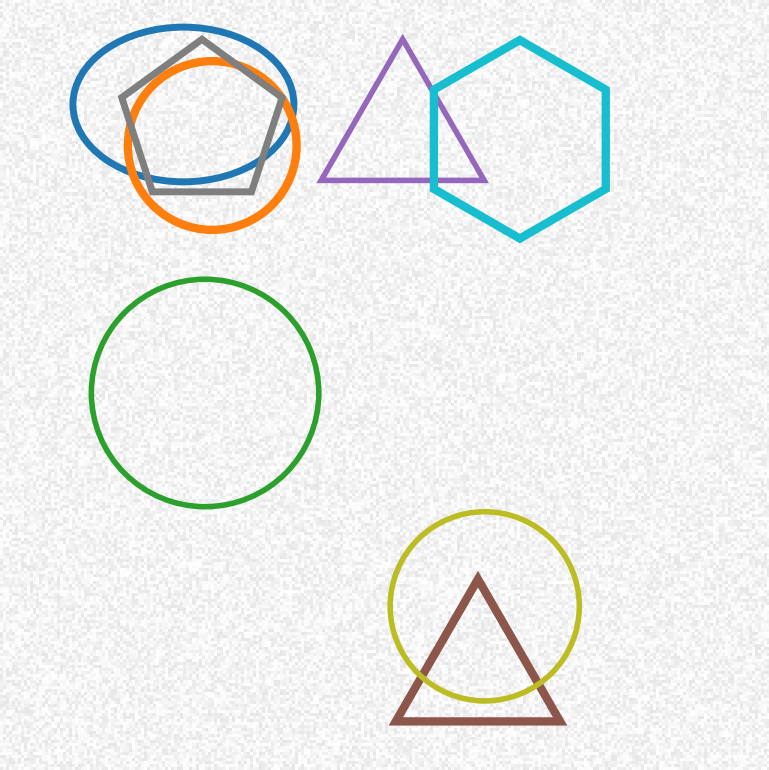[{"shape": "oval", "thickness": 2.5, "radius": 0.72, "center": [0.238, 0.864]}, {"shape": "circle", "thickness": 3, "radius": 0.55, "center": [0.276, 0.811]}, {"shape": "circle", "thickness": 2, "radius": 0.74, "center": [0.266, 0.49]}, {"shape": "triangle", "thickness": 2, "radius": 0.61, "center": [0.523, 0.827]}, {"shape": "triangle", "thickness": 3, "radius": 0.62, "center": [0.621, 0.125]}, {"shape": "pentagon", "thickness": 2.5, "radius": 0.55, "center": [0.262, 0.839]}, {"shape": "circle", "thickness": 2, "radius": 0.61, "center": [0.63, 0.213]}, {"shape": "hexagon", "thickness": 3, "radius": 0.64, "center": [0.675, 0.819]}]